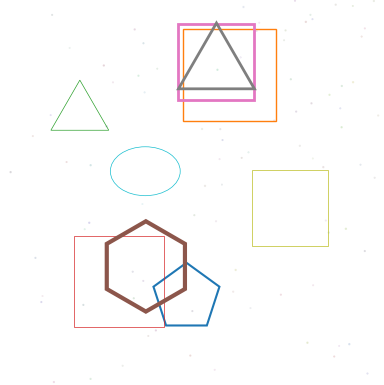[{"shape": "pentagon", "thickness": 1.5, "radius": 0.45, "center": [0.484, 0.227]}, {"shape": "square", "thickness": 1, "radius": 0.6, "center": [0.596, 0.806]}, {"shape": "triangle", "thickness": 0.5, "radius": 0.43, "center": [0.207, 0.705]}, {"shape": "square", "thickness": 0.5, "radius": 0.59, "center": [0.309, 0.269]}, {"shape": "hexagon", "thickness": 3, "radius": 0.59, "center": [0.379, 0.308]}, {"shape": "square", "thickness": 2, "radius": 0.5, "center": [0.561, 0.839]}, {"shape": "triangle", "thickness": 2, "radius": 0.57, "center": [0.562, 0.826]}, {"shape": "square", "thickness": 0.5, "radius": 0.49, "center": [0.754, 0.459]}, {"shape": "oval", "thickness": 0.5, "radius": 0.45, "center": [0.377, 0.555]}]